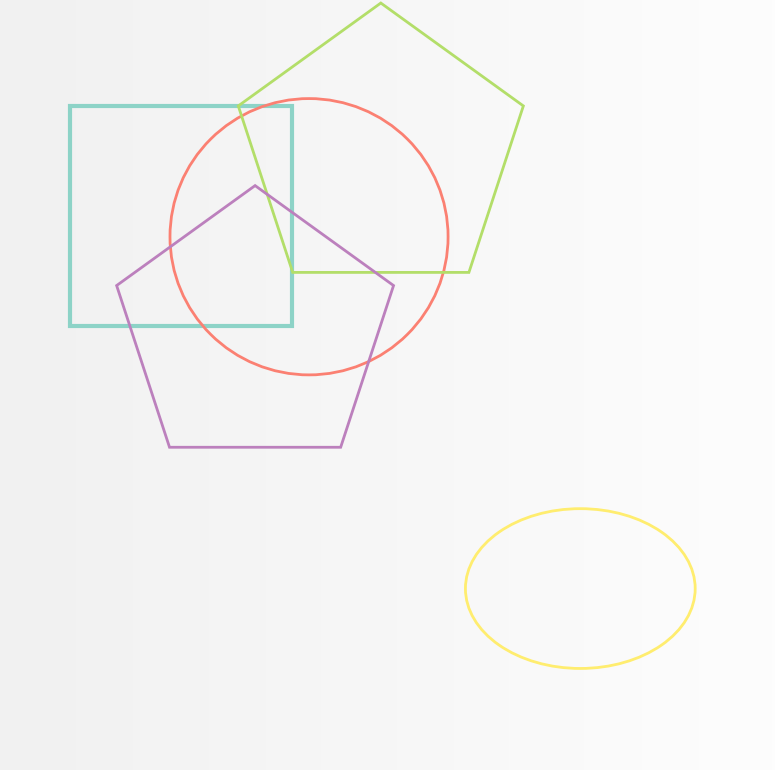[{"shape": "square", "thickness": 1.5, "radius": 0.72, "center": [0.234, 0.719]}, {"shape": "circle", "thickness": 1, "radius": 0.9, "center": [0.399, 0.693]}, {"shape": "pentagon", "thickness": 1, "radius": 0.97, "center": [0.491, 0.803]}, {"shape": "pentagon", "thickness": 1, "radius": 0.94, "center": [0.329, 0.571]}, {"shape": "oval", "thickness": 1, "radius": 0.74, "center": [0.749, 0.236]}]